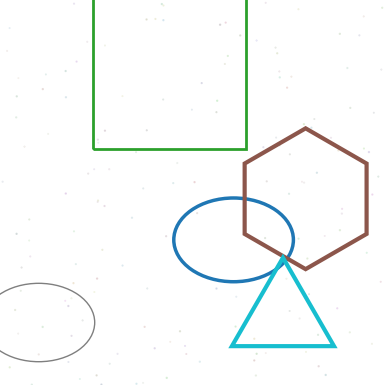[{"shape": "oval", "thickness": 2.5, "radius": 0.78, "center": [0.607, 0.377]}, {"shape": "square", "thickness": 2, "radius": 1.0, "center": [0.441, 0.812]}, {"shape": "hexagon", "thickness": 3, "radius": 0.91, "center": [0.794, 0.484]}, {"shape": "oval", "thickness": 1, "radius": 0.73, "center": [0.101, 0.162]}, {"shape": "triangle", "thickness": 3, "radius": 0.77, "center": [0.735, 0.177]}]